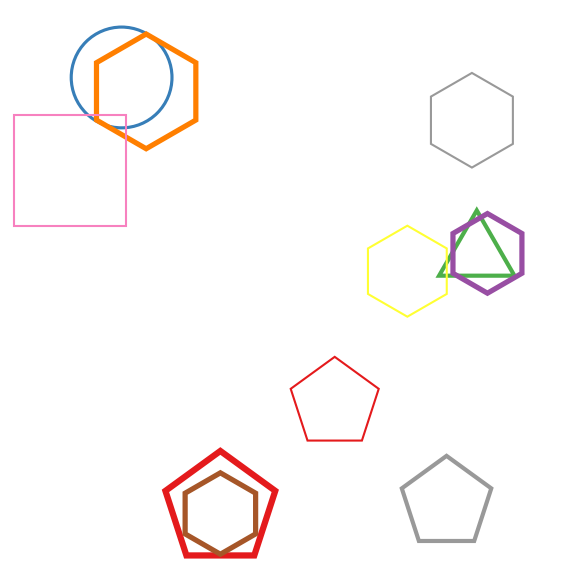[{"shape": "pentagon", "thickness": 1, "radius": 0.4, "center": [0.58, 0.301]}, {"shape": "pentagon", "thickness": 3, "radius": 0.5, "center": [0.382, 0.118]}, {"shape": "circle", "thickness": 1.5, "radius": 0.44, "center": [0.211, 0.865]}, {"shape": "triangle", "thickness": 2, "radius": 0.38, "center": [0.826, 0.559]}, {"shape": "hexagon", "thickness": 2.5, "radius": 0.34, "center": [0.844, 0.56]}, {"shape": "hexagon", "thickness": 2.5, "radius": 0.5, "center": [0.253, 0.841]}, {"shape": "hexagon", "thickness": 1, "radius": 0.39, "center": [0.705, 0.53]}, {"shape": "hexagon", "thickness": 2.5, "radius": 0.35, "center": [0.382, 0.11]}, {"shape": "square", "thickness": 1, "radius": 0.48, "center": [0.121, 0.704]}, {"shape": "hexagon", "thickness": 1, "radius": 0.41, "center": [0.817, 0.791]}, {"shape": "pentagon", "thickness": 2, "radius": 0.41, "center": [0.773, 0.128]}]